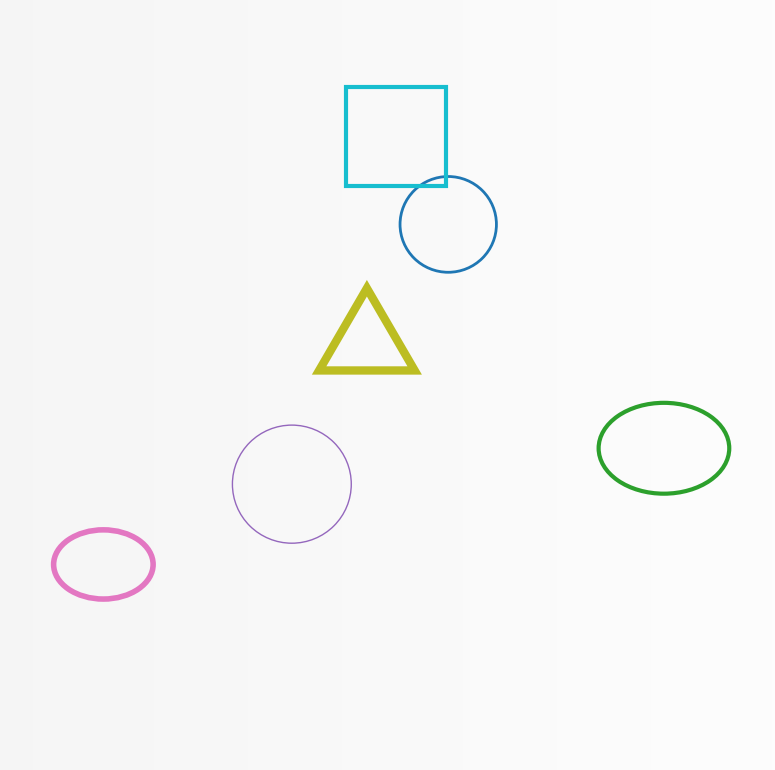[{"shape": "circle", "thickness": 1, "radius": 0.31, "center": [0.578, 0.709]}, {"shape": "oval", "thickness": 1.5, "radius": 0.42, "center": [0.857, 0.418]}, {"shape": "circle", "thickness": 0.5, "radius": 0.38, "center": [0.377, 0.371]}, {"shape": "oval", "thickness": 2, "radius": 0.32, "center": [0.133, 0.267]}, {"shape": "triangle", "thickness": 3, "radius": 0.36, "center": [0.473, 0.554]}, {"shape": "square", "thickness": 1.5, "radius": 0.32, "center": [0.511, 0.823]}]